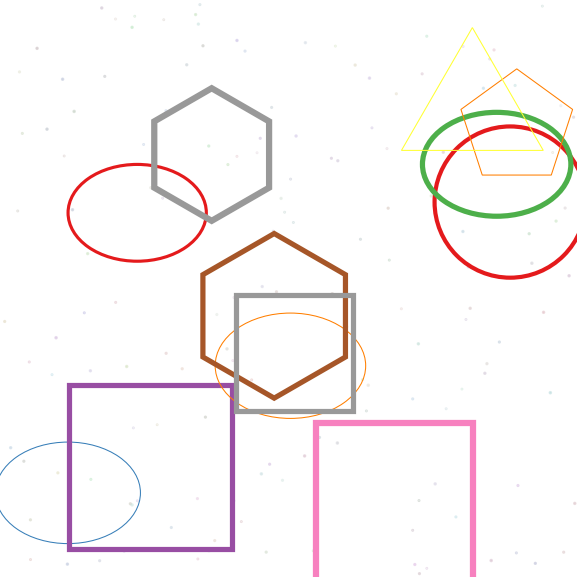[{"shape": "circle", "thickness": 2, "radius": 0.65, "center": [0.883, 0.649]}, {"shape": "oval", "thickness": 1.5, "radius": 0.6, "center": [0.238, 0.631]}, {"shape": "oval", "thickness": 0.5, "radius": 0.63, "center": [0.118, 0.146]}, {"shape": "oval", "thickness": 2.5, "radius": 0.64, "center": [0.86, 0.715]}, {"shape": "square", "thickness": 2.5, "radius": 0.71, "center": [0.261, 0.19]}, {"shape": "oval", "thickness": 0.5, "radius": 0.65, "center": [0.503, 0.366]}, {"shape": "pentagon", "thickness": 0.5, "radius": 0.51, "center": [0.895, 0.778]}, {"shape": "triangle", "thickness": 0.5, "radius": 0.71, "center": [0.818, 0.81]}, {"shape": "hexagon", "thickness": 2.5, "radius": 0.71, "center": [0.475, 0.452]}, {"shape": "square", "thickness": 3, "radius": 0.68, "center": [0.683, 0.131]}, {"shape": "hexagon", "thickness": 3, "radius": 0.57, "center": [0.367, 0.732]}, {"shape": "square", "thickness": 2.5, "radius": 0.5, "center": [0.51, 0.388]}]